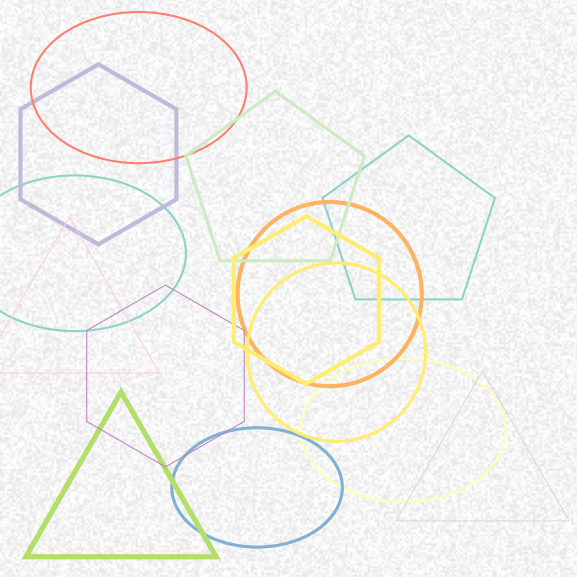[{"shape": "pentagon", "thickness": 1, "radius": 0.79, "center": [0.708, 0.608]}, {"shape": "oval", "thickness": 1, "radius": 0.96, "center": [0.129, 0.561]}, {"shape": "oval", "thickness": 1, "radius": 0.89, "center": [0.698, 0.254]}, {"shape": "hexagon", "thickness": 2, "radius": 0.78, "center": [0.17, 0.732]}, {"shape": "oval", "thickness": 1, "radius": 0.93, "center": [0.24, 0.847]}, {"shape": "oval", "thickness": 1.5, "radius": 0.74, "center": [0.445, 0.155]}, {"shape": "circle", "thickness": 2, "radius": 0.8, "center": [0.571, 0.49]}, {"shape": "triangle", "thickness": 2.5, "radius": 0.95, "center": [0.21, 0.13]}, {"shape": "triangle", "thickness": 0.5, "radius": 0.9, "center": [0.12, 0.443]}, {"shape": "triangle", "thickness": 0.5, "radius": 0.87, "center": [0.835, 0.184]}, {"shape": "hexagon", "thickness": 0.5, "radius": 0.79, "center": [0.287, 0.348]}, {"shape": "pentagon", "thickness": 1.5, "radius": 0.81, "center": [0.477, 0.679]}, {"shape": "circle", "thickness": 1.5, "radius": 0.77, "center": [0.582, 0.389]}, {"shape": "hexagon", "thickness": 2, "radius": 0.73, "center": [0.53, 0.48]}]